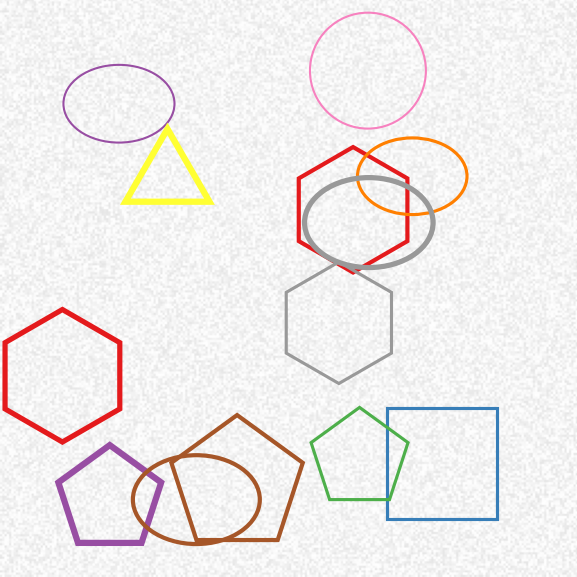[{"shape": "hexagon", "thickness": 2.5, "radius": 0.57, "center": [0.108, 0.348]}, {"shape": "hexagon", "thickness": 2, "radius": 0.54, "center": [0.611, 0.636]}, {"shape": "square", "thickness": 1.5, "radius": 0.48, "center": [0.765, 0.196]}, {"shape": "pentagon", "thickness": 1.5, "radius": 0.44, "center": [0.623, 0.205]}, {"shape": "oval", "thickness": 1, "radius": 0.48, "center": [0.206, 0.82]}, {"shape": "pentagon", "thickness": 3, "radius": 0.47, "center": [0.19, 0.135]}, {"shape": "oval", "thickness": 1.5, "radius": 0.47, "center": [0.714, 0.694]}, {"shape": "triangle", "thickness": 3, "radius": 0.42, "center": [0.29, 0.692]}, {"shape": "oval", "thickness": 2, "radius": 0.55, "center": [0.34, 0.134]}, {"shape": "pentagon", "thickness": 2, "radius": 0.6, "center": [0.411, 0.161]}, {"shape": "circle", "thickness": 1, "radius": 0.5, "center": [0.637, 0.877]}, {"shape": "hexagon", "thickness": 1.5, "radius": 0.53, "center": [0.587, 0.44]}, {"shape": "oval", "thickness": 2.5, "radius": 0.56, "center": [0.639, 0.614]}]